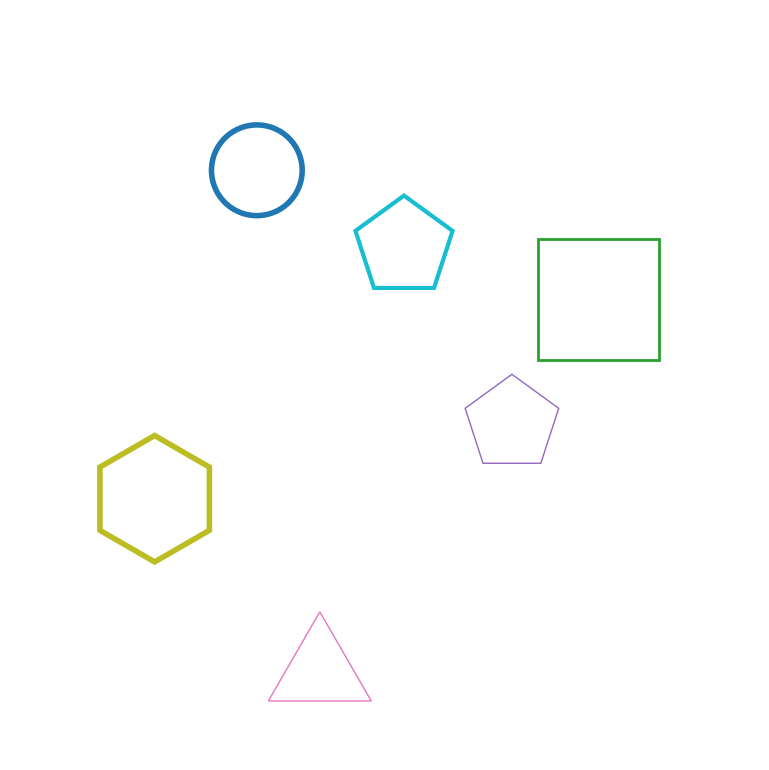[{"shape": "circle", "thickness": 2, "radius": 0.29, "center": [0.334, 0.779]}, {"shape": "square", "thickness": 1, "radius": 0.39, "center": [0.777, 0.611]}, {"shape": "pentagon", "thickness": 0.5, "radius": 0.32, "center": [0.665, 0.45]}, {"shape": "triangle", "thickness": 0.5, "radius": 0.39, "center": [0.415, 0.128]}, {"shape": "hexagon", "thickness": 2, "radius": 0.41, "center": [0.201, 0.352]}, {"shape": "pentagon", "thickness": 1.5, "radius": 0.33, "center": [0.525, 0.68]}]